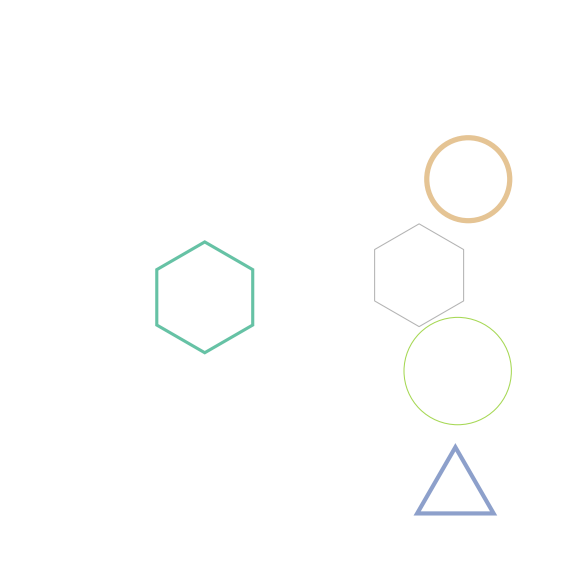[{"shape": "hexagon", "thickness": 1.5, "radius": 0.48, "center": [0.355, 0.484]}, {"shape": "triangle", "thickness": 2, "radius": 0.38, "center": [0.789, 0.148]}, {"shape": "circle", "thickness": 0.5, "radius": 0.46, "center": [0.793, 0.357]}, {"shape": "circle", "thickness": 2.5, "radius": 0.36, "center": [0.811, 0.689]}, {"shape": "hexagon", "thickness": 0.5, "radius": 0.44, "center": [0.726, 0.523]}]